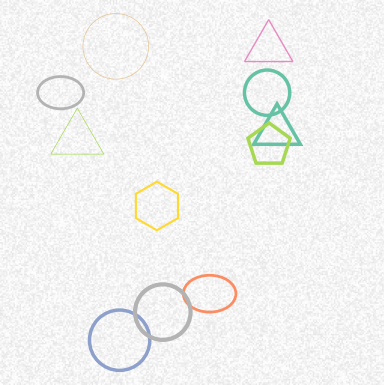[{"shape": "circle", "thickness": 2.5, "radius": 0.29, "center": [0.694, 0.759]}, {"shape": "triangle", "thickness": 2.5, "radius": 0.35, "center": [0.72, 0.66]}, {"shape": "oval", "thickness": 2, "radius": 0.34, "center": [0.545, 0.237]}, {"shape": "circle", "thickness": 2.5, "radius": 0.39, "center": [0.311, 0.116]}, {"shape": "triangle", "thickness": 1, "radius": 0.36, "center": [0.698, 0.876]}, {"shape": "pentagon", "thickness": 2.5, "radius": 0.29, "center": [0.699, 0.623]}, {"shape": "triangle", "thickness": 0.5, "radius": 0.4, "center": [0.201, 0.639]}, {"shape": "hexagon", "thickness": 1.5, "radius": 0.32, "center": [0.408, 0.465]}, {"shape": "circle", "thickness": 0.5, "radius": 0.43, "center": [0.301, 0.88]}, {"shape": "circle", "thickness": 3, "radius": 0.36, "center": [0.423, 0.189]}, {"shape": "oval", "thickness": 2, "radius": 0.3, "center": [0.157, 0.759]}]